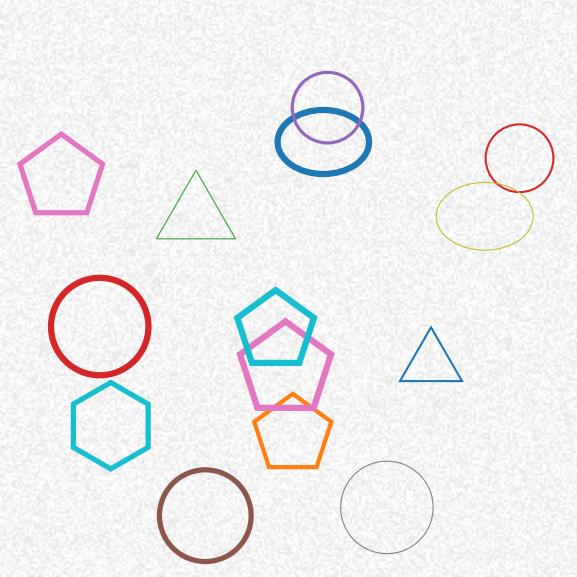[{"shape": "oval", "thickness": 3, "radius": 0.4, "center": [0.56, 0.753]}, {"shape": "triangle", "thickness": 1, "radius": 0.31, "center": [0.746, 0.37]}, {"shape": "pentagon", "thickness": 2, "radius": 0.35, "center": [0.507, 0.247]}, {"shape": "triangle", "thickness": 0.5, "radius": 0.4, "center": [0.339, 0.625]}, {"shape": "circle", "thickness": 1, "radius": 0.29, "center": [0.9, 0.725]}, {"shape": "circle", "thickness": 3, "radius": 0.42, "center": [0.173, 0.434]}, {"shape": "circle", "thickness": 1.5, "radius": 0.31, "center": [0.567, 0.813]}, {"shape": "circle", "thickness": 2.5, "radius": 0.4, "center": [0.356, 0.106]}, {"shape": "pentagon", "thickness": 2.5, "radius": 0.38, "center": [0.106, 0.692]}, {"shape": "pentagon", "thickness": 3, "radius": 0.41, "center": [0.494, 0.36]}, {"shape": "circle", "thickness": 0.5, "radius": 0.4, "center": [0.67, 0.12]}, {"shape": "oval", "thickness": 0.5, "radius": 0.42, "center": [0.839, 0.625]}, {"shape": "hexagon", "thickness": 2.5, "radius": 0.37, "center": [0.192, 0.262]}, {"shape": "pentagon", "thickness": 3, "radius": 0.35, "center": [0.477, 0.427]}]